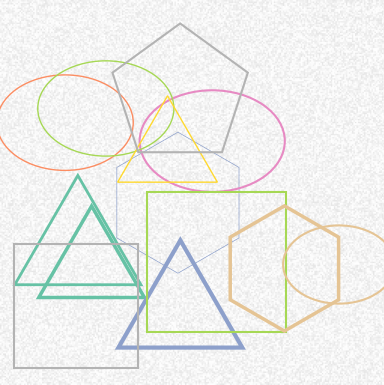[{"shape": "triangle", "thickness": 2, "radius": 0.95, "center": [0.202, 0.355]}, {"shape": "triangle", "thickness": 2.5, "radius": 0.79, "center": [0.238, 0.306]}, {"shape": "oval", "thickness": 1, "radius": 0.89, "center": [0.169, 0.681]}, {"shape": "hexagon", "thickness": 0.5, "radius": 0.92, "center": [0.462, 0.474]}, {"shape": "triangle", "thickness": 3, "radius": 0.93, "center": [0.468, 0.19]}, {"shape": "oval", "thickness": 1.5, "radius": 0.94, "center": [0.551, 0.634]}, {"shape": "oval", "thickness": 1, "radius": 0.88, "center": [0.275, 0.718]}, {"shape": "square", "thickness": 1.5, "radius": 0.9, "center": [0.563, 0.32]}, {"shape": "triangle", "thickness": 1, "radius": 0.75, "center": [0.435, 0.602]}, {"shape": "oval", "thickness": 1.5, "radius": 0.73, "center": [0.88, 0.313]}, {"shape": "hexagon", "thickness": 2.5, "radius": 0.81, "center": [0.739, 0.303]}, {"shape": "square", "thickness": 1.5, "radius": 0.81, "center": [0.198, 0.206]}, {"shape": "pentagon", "thickness": 1.5, "radius": 0.92, "center": [0.468, 0.754]}]